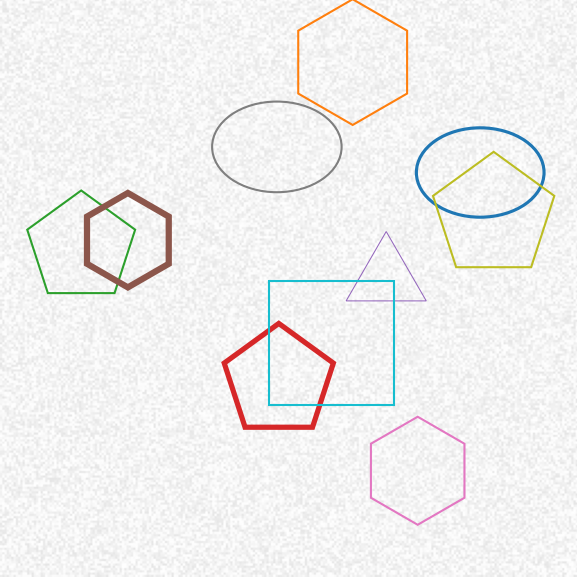[{"shape": "oval", "thickness": 1.5, "radius": 0.55, "center": [0.832, 0.7]}, {"shape": "hexagon", "thickness": 1, "radius": 0.54, "center": [0.611, 0.892]}, {"shape": "pentagon", "thickness": 1, "radius": 0.49, "center": [0.141, 0.571]}, {"shape": "pentagon", "thickness": 2.5, "radius": 0.5, "center": [0.483, 0.34]}, {"shape": "triangle", "thickness": 0.5, "radius": 0.4, "center": [0.669, 0.518]}, {"shape": "hexagon", "thickness": 3, "radius": 0.41, "center": [0.221, 0.583]}, {"shape": "hexagon", "thickness": 1, "radius": 0.47, "center": [0.723, 0.184]}, {"shape": "oval", "thickness": 1, "radius": 0.56, "center": [0.479, 0.745]}, {"shape": "pentagon", "thickness": 1, "radius": 0.55, "center": [0.855, 0.626]}, {"shape": "square", "thickness": 1, "radius": 0.54, "center": [0.574, 0.406]}]